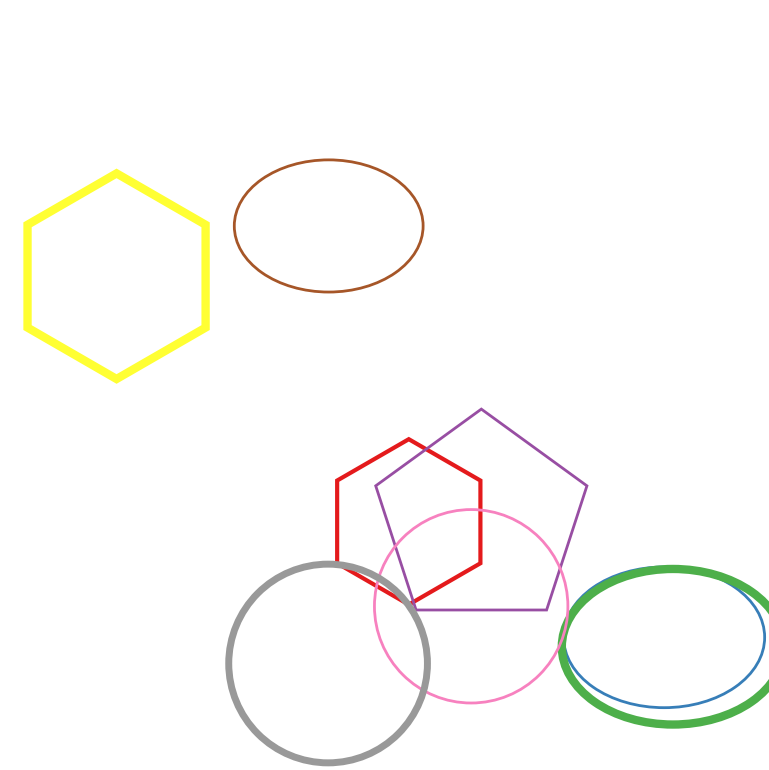[{"shape": "hexagon", "thickness": 1.5, "radius": 0.54, "center": [0.531, 0.322]}, {"shape": "oval", "thickness": 1, "radius": 0.65, "center": [0.863, 0.172]}, {"shape": "oval", "thickness": 3, "radius": 0.72, "center": [0.874, 0.16]}, {"shape": "pentagon", "thickness": 1, "radius": 0.72, "center": [0.625, 0.324]}, {"shape": "hexagon", "thickness": 3, "radius": 0.67, "center": [0.151, 0.641]}, {"shape": "oval", "thickness": 1, "radius": 0.61, "center": [0.427, 0.707]}, {"shape": "circle", "thickness": 1, "radius": 0.63, "center": [0.612, 0.213]}, {"shape": "circle", "thickness": 2.5, "radius": 0.65, "center": [0.426, 0.138]}]